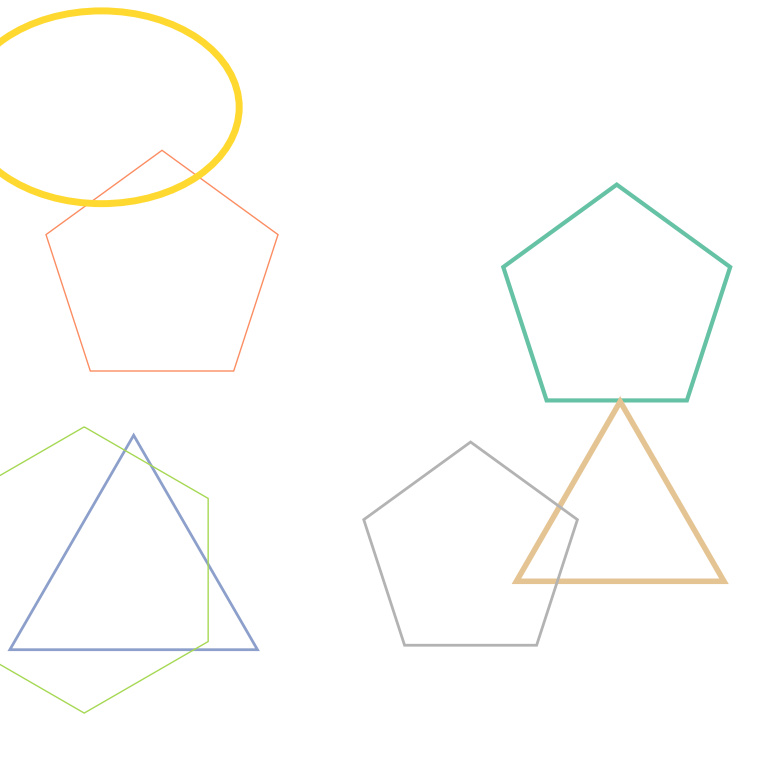[{"shape": "pentagon", "thickness": 1.5, "radius": 0.77, "center": [0.801, 0.605]}, {"shape": "pentagon", "thickness": 0.5, "radius": 0.79, "center": [0.21, 0.646]}, {"shape": "triangle", "thickness": 1, "radius": 0.93, "center": [0.174, 0.249]}, {"shape": "hexagon", "thickness": 0.5, "radius": 0.93, "center": [0.109, 0.26]}, {"shape": "oval", "thickness": 2.5, "radius": 0.89, "center": [0.132, 0.861]}, {"shape": "triangle", "thickness": 2, "radius": 0.78, "center": [0.805, 0.323]}, {"shape": "pentagon", "thickness": 1, "radius": 0.73, "center": [0.611, 0.28]}]